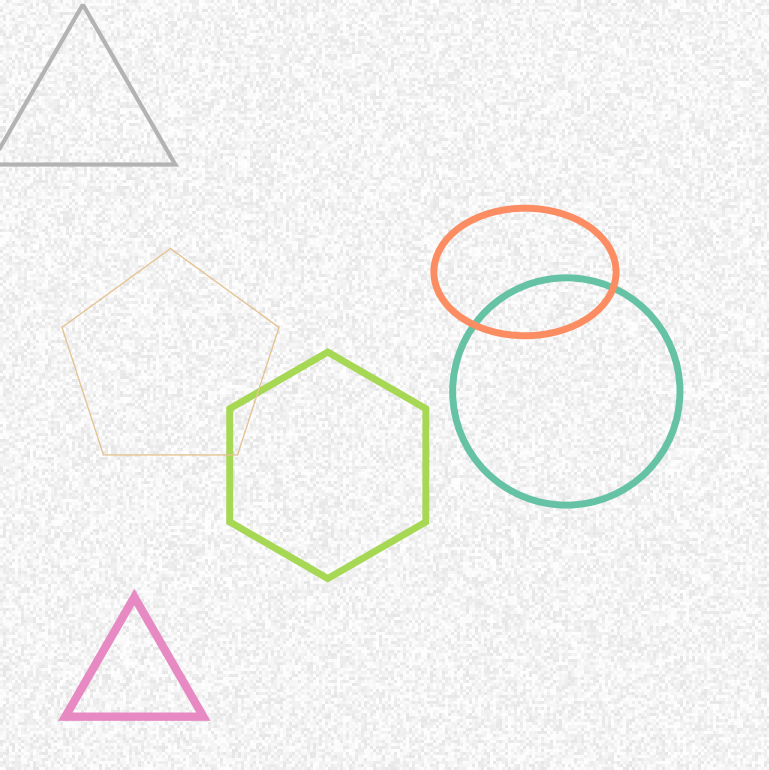[{"shape": "circle", "thickness": 2.5, "radius": 0.74, "center": [0.735, 0.492]}, {"shape": "oval", "thickness": 2.5, "radius": 0.59, "center": [0.682, 0.647]}, {"shape": "triangle", "thickness": 3, "radius": 0.52, "center": [0.174, 0.121]}, {"shape": "hexagon", "thickness": 2.5, "radius": 0.74, "center": [0.426, 0.396]}, {"shape": "pentagon", "thickness": 0.5, "radius": 0.74, "center": [0.221, 0.529]}, {"shape": "triangle", "thickness": 1.5, "radius": 0.69, "center": [0.108, 0.856]}]